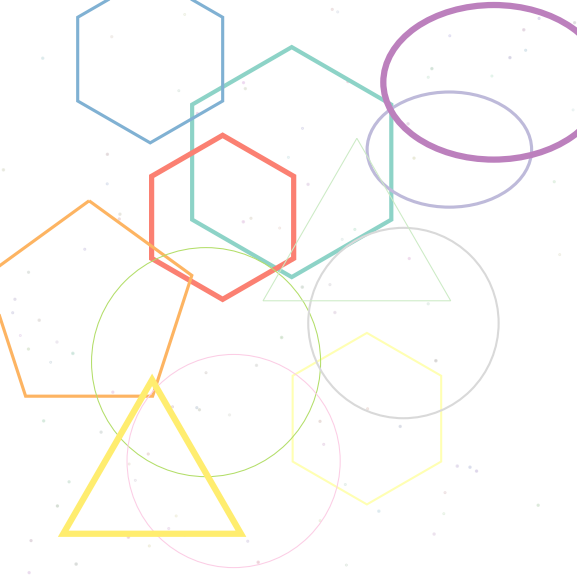[{"shape": "hexagon", "thickness": 2, "radius": 1.0, "center": [0.505, 0.718]}, {"shape": "hexagon", "thickness": 1, "radius": 0.74, "center": [0.635, 0.274]}, {"shape": "oval", "thickness": 1.5, "radius": 0.71, "center": [0.778, 0.74]}, {"shape": "hexagon", "thickness": 2.5, "radius": 0.71, "center": [0.386, 0.623]}, {"shape": "hexagon", "thickness": 1.5, "radius": 0.72, "center": [0.26, 0.897]}, {"shape": "pentagon", "thickness": 1.5, "radius": 0.94, "center": [0.154, 0.464]}, {"shape": "circle", "thickness": 0.5, "radius": 0.99, "center": [0.357, 0.372]}, {"shape": "circle", "thickness": 0.5, "radius": 0.92, "center": [0.405, 0.201]}, {"shape": "circle", "thickness": 1, "radius": 0.82, "center": [0.699, 0.44]}, {"shape": "oval", "thickness": 3, "radius": 0.96, "center": [0.855, 0.857]}, {"shape": "triangle", "thickness": 0.5, "radius": 0.94, "center": [0.618, 0.572]}, {"shape": "triangle", "thickness": 3, "radius": 0.89, "center": [0.263, 0.164]}]